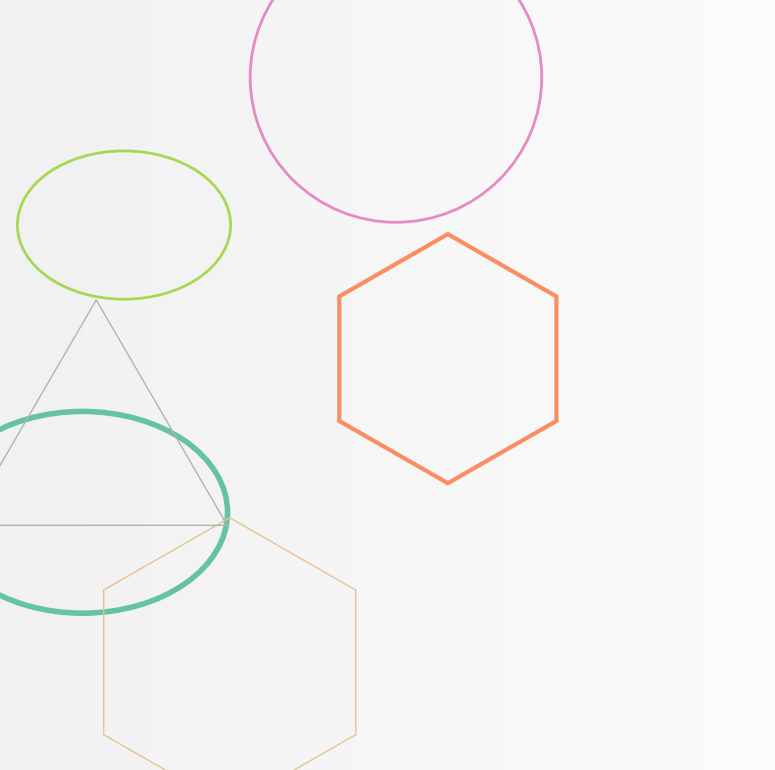[{"shape": "oval", "thickness": 2, "radius": 0.94, "center": [0.106, 0.335]}, {"shape": "hexagon", "thickness": 1.5, "radius": 0.81, "center": [0.578, 0.534]}, {"shape": "circle", "thickness": 1, "radius": 0.94, "center": [0.511, 0.899]}, {"shape": "oval", "thickness": 1, "radius": 0.69, "center": [0.16, 0.708]}, {"shape": "hexagon", "thickness": 0.5, "radius": 0.94, "center": [0.296, 0.14]}, {"shape": "triangle", "thickness": 0.5, "radius": 0.98, "center": [0.124, 0.415]}]